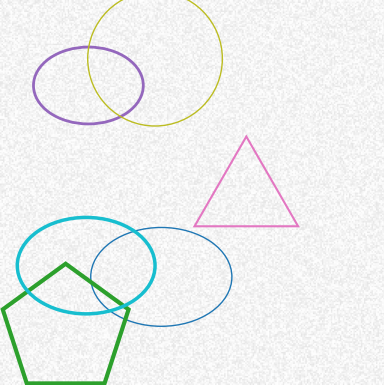[{"shape": "oval", "thickness": 1, "radius": 0.92, "center": [0.419, 0.281]}, {"shape": "pentagon", "thickness": 3, "radius": 0.86, "center": [0.171, 0.143]}, {"shape": "oval", "thickness": 2, "radius": 0.71, "center": [0.23, 0.778]}, {"shape": "triangle", "thickness": 1.5, "radius": 0.78, "center": [0.64, 0.49]}, {"shape": "circle", "thickness": 1, "radius": 0.87, "center": [0.403, 0.848]}, {"shape": "oval", "thickness": 2.5, "radius": 0.89, "center": [0.224, 0.31]}]